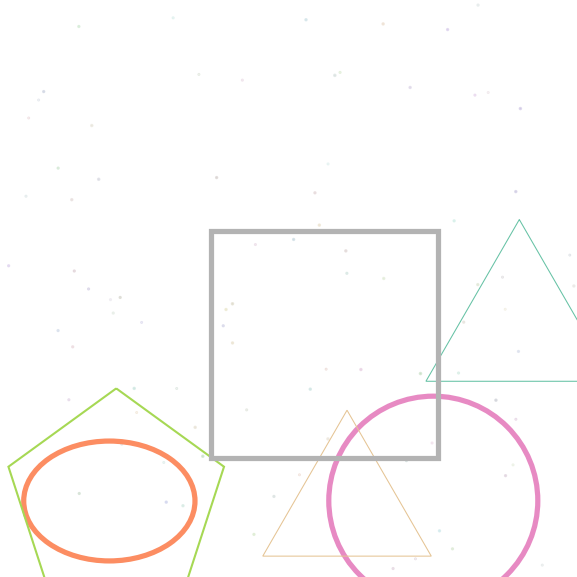[{"shape": "triangle", "thickness": 0.5, "radius": 0.93, "center": [0.899, 0.432]}, {"shape": "oval", "thickness": 2.5, "radius": 0.74, "center": [0.189, 0.132]}, {"shape": "circle", "thickness": 2.5, "radius": 0.9, "center": [0.75, 0.132]}, {"shape": "pentagon", "thickness": 1, "radius": 0.98, "center": [0.201, 0.13]}, {"shape": "triangle", "thickness": 0.5, "radius": 0.84, "center": [0.601, 0.12]}, {"shape": "square", "thickness": 2.5, "radius": 0.98, "center": [0.562, 0.402]}]